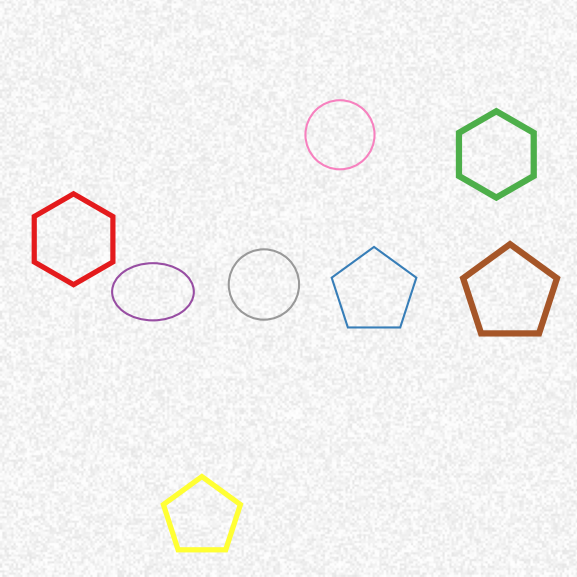[{"shape": "hexagon", "thickness": 2.5, "radius": 0.39, "center": [0.127, 0.585]}, {"shape": "pentagon", "thickness": 1, "radius": 0.39, "center": [0.648, 0.494]}, {"shape": "hexagon", "thickness": 3, "radius": 0.37, "center": [0.859, 0.732]}, {"shape": "oval", "thickness": 1, "radius": 0.35, "center": [0.265, 0.494]}, {"shape": "pentagon", "thickness": 2.5, "radius": 0.35, "center": [0.35, 0.104]}, {"shape": "pentagon", "thickness": 3, "radius": 0.43, "center": [0.883, 0.491]}, {"shape": "circle", "thickness": 1, "radius": 0.3, "center": [0.589, 0.766]}, {"shape": "circle", "thickness": 1, "radius": 0.3, "center": [0.457, 0.506]}]